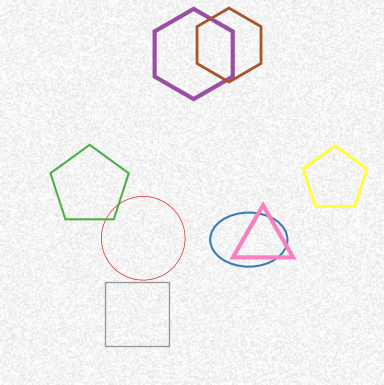[{"shape": "circle", "thickness": 0.5, "radius": 0.54, "center": [0.372, 0.381]}, {"shape": "oval", "thickness": 1.5, "radius": 0.5, "center": [0.646, 0.378]}, {"shape": "pentagon", "thickness": 1.5, "radius": 0.53, "center": [0.233, 0.517]}, {"shape": "hexagon", "thickness": 3, "radius": 0.59, "center": [0.503, 0.86]}, {"shape": "pentagon", "thickness": 2, "radius": 0.43, "center": [0.87, 0.534]}, {"shape": "hexagon", "thickness": 2, "radius": 0.48, "center": [0.595, 0.883]}, {"shape": "triangle", "thickness": 3, "radius": 0.45, "center": [0.683, 0.377]}, {"shape": "square", "thickness": 1, "radius": 0.42, "center": [0.355, 0.185]}]